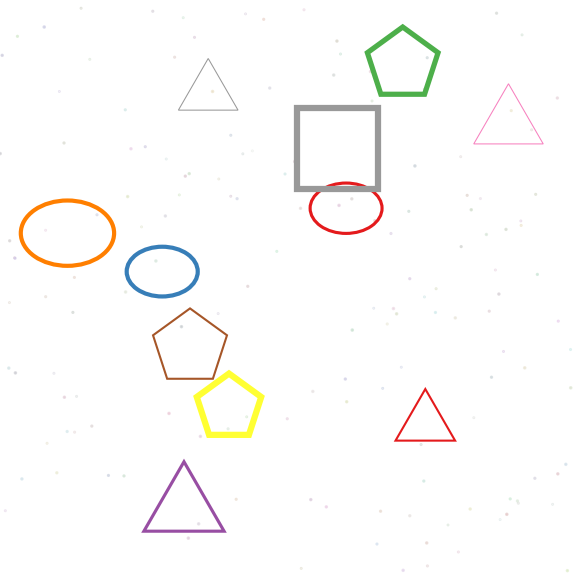[{"shape": "triangle", "thickness": 1, "radius": 0.3, "center": [0.736, 0.266]}, {"shape": "oval", "thickness": 1.5, "radius": 0.31, "center": [0.599, 0.639]}, {"shape": "oval", "thickness": 2, "radius": 0.31, "center": [0.281, 0.529]}, {"shape": "pentagon", "thickness": 2.5, "radius": 0.32, "center": [0.697, 0.888]}, {"shape": "triangle", "thickness": 1.5, "radius": 0.4, "center": [0.319, 0.119]}, {"shape": "oval", "thickness": 2, "radius": 0.4, "center": [0.117, 0.595]}, {"shape": "pentagon", "thickness": 3, "radius": 0.29, "center": [0.397, 0.294]}, {"shape": "pentagon", "thickness": 1, "radius": 0.34, "center": [0.329, 0.398]}, {"shape": "triangle", "thickness": 0.5, "radius": 0.35, "center": [0.88, 0.785]}, {"shape": "square", "thickness": 3, "radius": 0.35, "center": [0.585, 0.742]}, {"shape": "triangle", "thickness": 0.5, "radius": 0.3, "center": [0.361, 0.838]}]